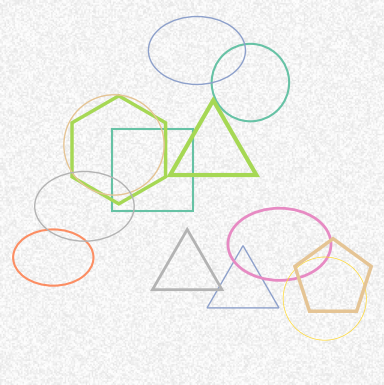[{"shape": "circle", "thickness": 1.5, "radius": 0.5, "center": [0.65, 0.786]}, {"shape": "square", "thickness": 1.5, "radius": 0.53, "center": [0.397, 0.559]}, {"shape": "oval", "thickness": 1.5, "radius": 0.52, "center": [0.138, 0.331]}, {"shape": "triangle", "thickness": 1, "radius": 0.54, "center": [0.631, 0.254]}, {"shape": "oval", "thickness": 1, "radius": 0.63, "center": [0.512, 0.869]}, {"shape": "oval", "thickness": 2, "radius": 0.67, "center": [0.726, 0.365]}, {"shape": "triangle", "thickness": 3, "radius": 0.65, "center": [0.554, 0.61]}, {"shape": "hexagon", "thickness": 2.5, "radius": 0.7, "center": [0.309, 0.611]}, {"shape": "circle", "thickness": 0.5, "radius": 0.54, "center": [0.844, 0.224]}, {"shape": "circle", "thickness": 1, "radius": 0.65, "center": [0.296, 0.624]}, {"shape": "pentagon", "thickness": 2.5, "radius": 0.52, "center": [0.865, 0.276]}, {"shape": "triangle", "thickness": 2, "radius": 0.52, "center": [0.486, 0.3]}, {"shape": "oval", "thickness": 1, "radius": 0.65, "center": [0.219, 0.464]}]